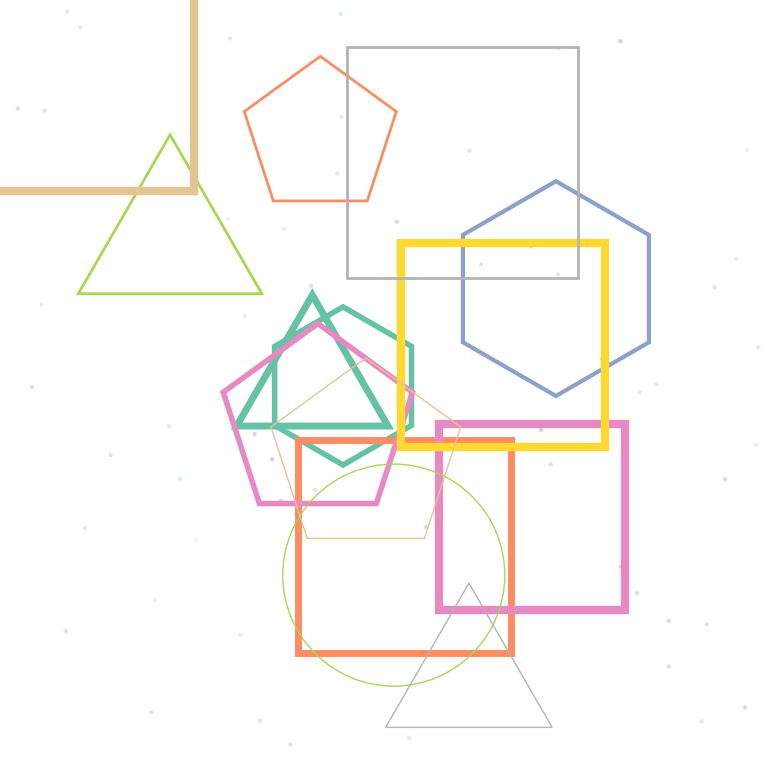[{"shape": "triangle", "thickness": 2.5, "radius": 0.57, "center": [0.406, 0.503]}, {"shape": "hexagon", "thickness": 2, "radius": 0.51, "center": [0.446, 0.499]}, {"shape": "pentagon", "thickness": 1, "radius": 0.52, "center": [0.416, 0.823]}, {"shape": "square", "thickness": 2.5, "radius": 0.69, "center": [0.525, 0.291]}, {"shape": "hexagon", "thickness": 1.5, "radius": 0.7, "center": [0.722, 0.625]}, {"shape": "square", "thickness": 3, "radius": 0.6, "center": [0.691, 0.329]}, {"shape": "pentagon", "thickness": 2, "radius": 0.65, "center": [0.413, 0.451]}, {"shape": "circle", "thickness": 0.5, "radius": 0.72, "center": [0.511, 0.253]}, {"shape": "triangle", "thickness": 1, "radius": 0.69, "center": [0.221, 0.687]}, {"shape": "square", "thickness": 3, "radius": 0.66, "center": [0.653, 0.552]}, {"shape": "pentagon", "thickness": 0.5, "radius": 0.65, "center": [0.475, 0.406]}, {"shape": "square", "thickness": 3, "radius": 0.64, "center": [0.125, 0.879]}, {"shape": "triangle", "thickness": 0.5, "radius": 0.62, "center": [0.609, 0.118]}, {"shape": "square", "thickness": 1, "radius": 0.75, "center": [0.601, 0.789]}]